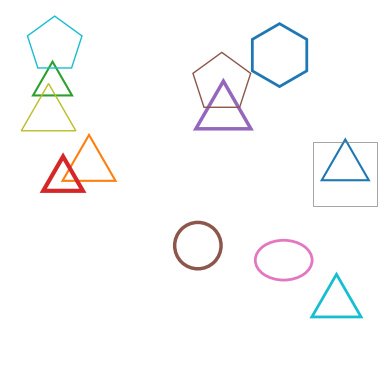[{"shape": "triangle", "thickness": 1.5, "radius": 0.35, "center": [0.897, 0.567]}, {"shape": "hexagon", "thickness": 2, "radius": 0.41, "center": [0.726, 0.857]}, {"shape": "triangle", "thickness": 1.5, "radius": 0.4, "center": [0.231, 0.57]}, {"shape": "triangle", "thickness": 1.5, "radius": 0.29, "center": [0.136, 0.781]}, {"shape": "triangle", "thickness": 3, "radius": 0.3, "center": [0.164, 0.534]}, {"shape": "triangle", "thickness": 2.5, "radius": 0.41, "center": [0.58, 0.707]}, {"shape": "pentagon", "thickness": 1, "radius": 0.39, "center": [0.576, 0.785]}, {"shape": "circle", "thickness": 2.5, "radius": 0.3, "center": [0.514, 0.362]}, {"shape": "oval", "thickness": 2, "radius": 0.37, "center": [0.737, 0.324]}, {"shape": "square", "thickness": 0.5, "radius": 0.41, "center": [0.897, 0.549]}, {"shape": "triangle", "thickness": 1, "radius": 0.41, "center": [0.126, 0.701]}, {"shape": "pentagon", "thickness": 1, "radius": 0.37, "center": [0.142, 0.884]}, {"shape": "triangle", "thickness": 2, "radius": 0.37, "center": [0.874, 0.214]}]